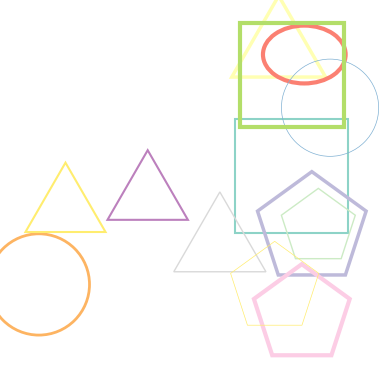[{"shape": "square", "thickness": 1.5, "radius": 0.74, "center": [0.757, 0.542]}, {"shape": "triangle", "thickness": 2.5, "radius": 0.7, "center": [0.724, 0.87]}, {"shape": "pentagon", "thickness": 2.5, "radius": 0.74, "center": [0.81, 0.406]}, {"shape": "oval", "thickness": 3, "radius": 0.54, "center": [0.79, 0.858]}, {"shape": "circle", "thickness": 0.5, "radius": 0.63, "center": [0.857, 0.72]}, {"shape": "circle", "thickness": 2, "radius": 0.66, "center": [0.101, 0.261]}, {"shape": "square", "thickness": 3, "radius": 0.67, "center": [0.759, 0.806]}, {"shape": "pentagon", "thickness": 3, "radius": 0.65, "center": [0.784, 0.183]}, {"shape": "triangle", "thickness": 1, "radius": 0.69, "center": [0.571, 0.363]}, {"shape": "triangle", "thickness": 1.5, "radius": 0.6, "center": [0.384, 0.489]}, {"shape": "pentagon", "thickness": 1, "radius": 0.5, "center": [0.827, 0.41]}, {"shape": "triangle", "thickness": 1.5, "radius": 0.6, "center": [0.17, 0.457]}, {"shape": "pentagon", "thickness": 0.5, "radius": 0.6, "center": [0.714, 0.253]}]